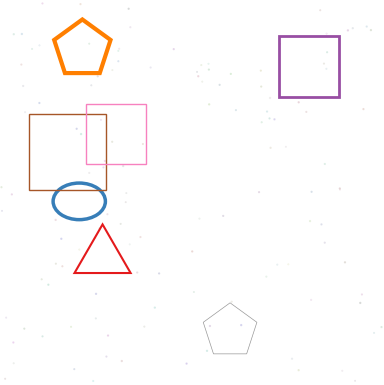[{"shape": "triangle", "thickness": 1.5, "radius": 0.42, "center": [0.266, 0.333]}, {"shape": "oval", "thickness": 2.5, "radius": 0.34, "center": [0.206, 0.477]}, {"shape": "square", "thickness": 2, "radius": 0.39, "center": [0.802, 0.827]}, {"shape": "pentagon", "thickness": 3, "radius": 0.38, "center": [0.214, 0.872]}, {"shape": "square", "thickness": 1, "radius": 0.5, "center": [0.175, 0.605]}, {"shape": "square", "thickness": 1, "radius": 0.39, "center": [0.302, 0.651]}, {"shape": "pentagon", "thickness": 0.5, "radius": 0.37, "center": [0.598, 0.14]}]